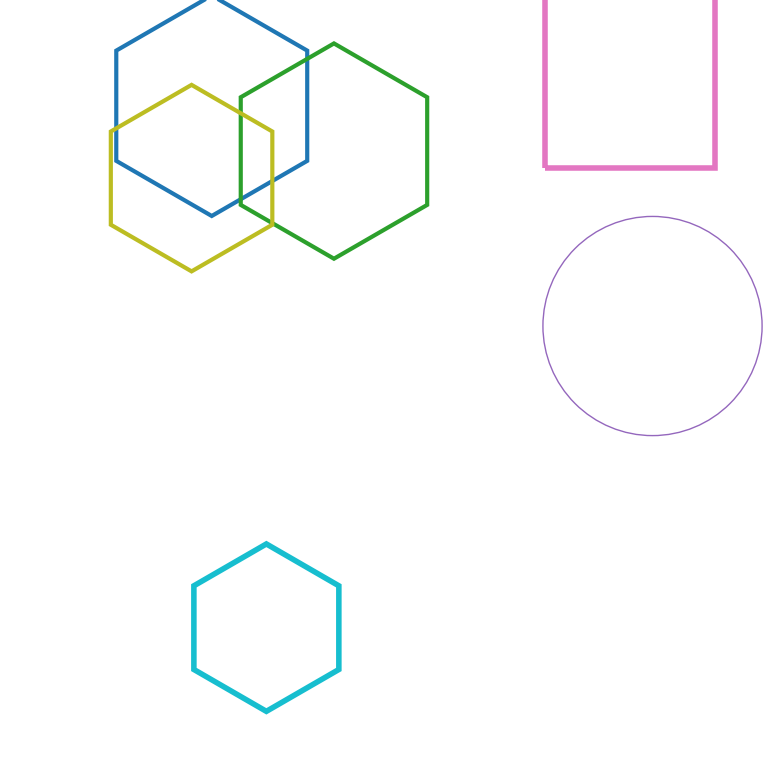[{"shape": "hexagon", "thickness": 1.5, "radius": 0.72, "center": [0.275, 0.863]}, {"shape": "hexagon", "thickness": 1.5, "radius": 0.7, "center": [0.434, 0.804]}, {"shape": "circle", "thickness": 0.5, "radius": 0.71, "center": [0.847, 0.577]}, {"shape": "square", "thickness": 2, "radius": 0.55, "center": [0.818, 0.893]}, {"shape": "hexagon", "thickness": 1.5, "radius": 0.61, "center": [0.249, 0.769]}, {"shape": "hexagon", "thickness": 2, "radius": 0.54, "center": [0.346, 0.185]}]